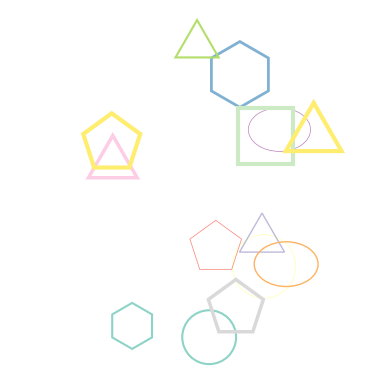[{"shape": "hexagon", "thickness": 1.5, "radius": 0.3, "center": [0.343, 0.153]}, {"shape": "circle", "thickness": 1.5, "radius": 0.35, "center": [0.543, 0.124]}, {"shape": "circle", "thickness": 0.5, "radius": 0.41, "center": [0.686, 0.308]}, {"shape": "triangle", "thickness": 1, "radius": 0.34, "center": [0.681, 0.379]}, {"shape": "pentagon", "thickness": 0.5, "radius": 0.35, "center": [0.56, 0.357]}, {"shape": "hexagon", "thickness": 2, "radius": 0.43, "center": [0.623, 0.807]}, {"shape": "oval", "thickness": 1, "radius": 0.41, "center": [0.743, 0.314]}, {"shape": "triangle", "thickness": 1.5, "radius": 0.32, "center": [0.512, 0.883]}, {"shape": "triangle", "thickness": 2.5, "radius": 0.37, "center": [0.293, 0.575]}, {"shape": "pentagon", "thickness": 2.5, "radius": 0.38, "center": [0.613, 0.199]}, {"shape": "oval", "thickness": 0.5, "radius": 0.4, "center": [0.726, 0.663]}, {"shape": "square", "thickness": 3, "radius": 0.36, "center": [0.689, 0.647]}, {"shape": "pentagon", "thickness": 3, "radius": 0.39, "center": [0.29, 0.628]}, {"shape": "triangle", "thickness": 3, "radius": 0.42, "center": [0.815, 0.649]}]